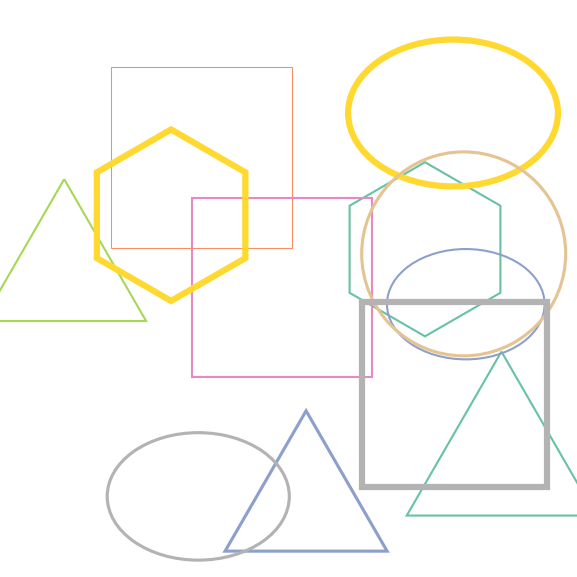[{"shape": "hexagon", "thickness": 1, "radius": 0.75, "center": [0.736, 0.567]}, {"shape": "triangle", "thickness": 1, "radius": 0.95, "center": [0.868, 0.201]}, {"shape": "square", "thickness": 0.5, "radius": 0.78, "center": [0.349, 0.726]}, {"shape": "triangle", "thickness": 1.5, "radius": 0.81, "center": [0.53, 0.126]}, {"shape": "oval", "thickness": 1, "radius": 0.68, "center": [0.807, 0.472]}, {"shape": "square", "thickness": 1, "radius": 0.78, "center": [0.488, 0.501]}, {"shape": "triangle", "thickness": 1, "radius": 0.82, "center": [0.111, 0.525]}, {"shape": "hexagon", "thickness": 3, "radius": 0.74, "center": [0.296, 0.626]}, {"shape": "oval", "thickness": 3, "radius": 0.91, "center": [0.784, 0.803]}, {"shape": "circle", "thickness": 1.5, "radius": 0.88, "center": [0.803, 0.56]}, {"shape": "oval", "thickness": 1.5, "radius": 0.79, "center": [0.343, 0.14]}, {"shape": "square", "thickness": 3, "radius": 0.8, "center": [0.788, 0.316]}]